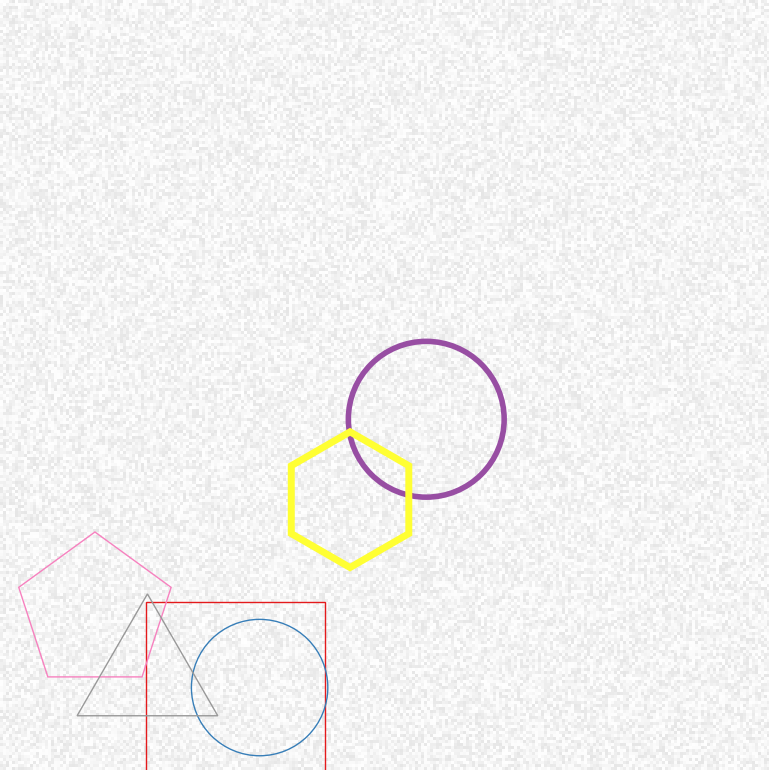[{"shape": "square", "thickness": 0.5, "radius": 0.58, "center": [0.306, 0.101]}, {"shape": "circle", "thickness": 0.5, "radius": 0.44, "center": [0.337, 0.107]}, {"shape": "circle", "thickness": 2, "radius": 0.51, "center": [0.554, 0.456]}, {"shape": "hexagon", "thickness": 2.5, "radius": 0.44, "center": [0.455, 0.351]}, {"shape": "pentagon", "thickness": 0.5, "radius": 0.52, "center": [0.123, 0.205]}, {"shape": "triangle", "thickness": 0.5, "radius": 0.53, "center": [0.191, 0.123]}]